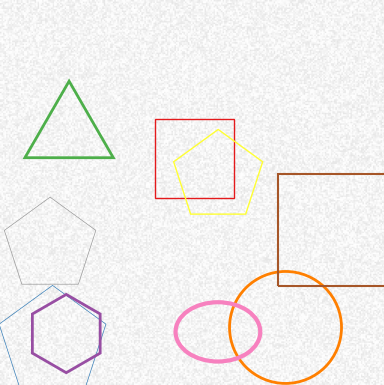[{"shape": "square", "thickness": 1, "radius": 0.51, "center": [0.505, 0.588]}, {"shape": "pentagon", "thickness": 0.5, "radius": 0.73, "center": [0.136, 0.113]}, {"shape": "triangle", "thickness": 2, "radius": 0.66, "center": [0.179, 0.657]}, {"shape": "hexagon", "thickness": 2, "radius": 0.51, "center": [0.172, 0.134]}, {"shape": "circle", "thickness": 2, "radius": 0.73, "center": [0.742, 0.149]}, {"shape": "pentagon", "thickness": 1, "radius": 0.61, "center": [0.567, 0.542]}, {"shape": "square", "thickness": 1.5, "radius": 0.72, "center": [0.867, 0.403]}, {"shape": "oval", "thickness": 3, "radius": 0.55, "center": [0.566, 0.138]}, {"shape": "pentagon", "thickness": 0.5, "radius": 0.62, "center": [0.13, 0.363]}]